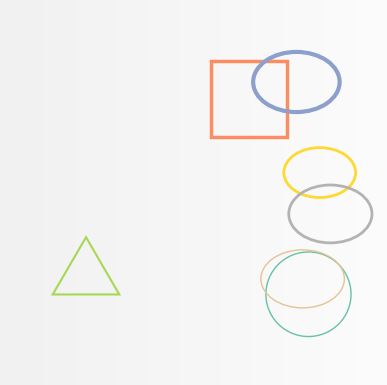[{"shape": "circle", "thickness": 1, "radius": 0.55, "center": [0.796, 0.236]}, {"shape": "square", "thickness": 2.5, "radius": 0.5, "center": [0.643, 0.742]}, {"shape": "oval", "thickness": 3, "radius": 0.56, "center": [0.765, 0.787]}, {"shape": "triangle", "thickness": 1.5, "radius": 0.5, "center": [0.222, 0.285]}, {"shape": "oval", "thickness": 2, "radius": 0.46, "center": [0.825, 0.552]}, {"shape": "oval", "thickness": 1, "radius": 0.54, "center": [0.781, 0.276]}, {"shape": "oval", "thickness": 2, "radius": 0.54, "center": [0.853, 0.444]}]